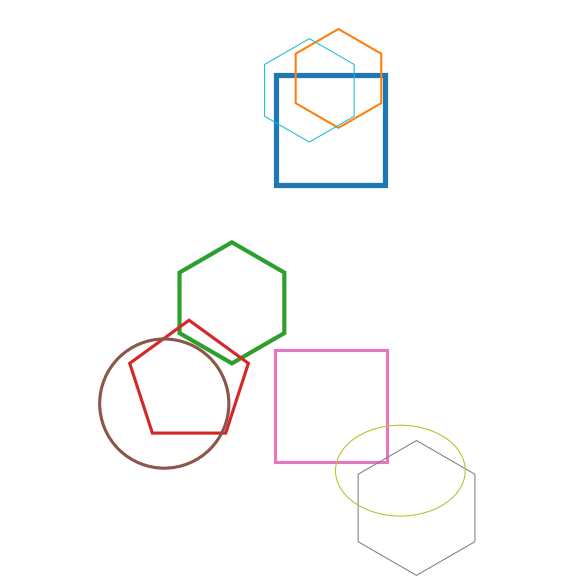[{"shape": "square", "thickness": 2.5, "radius": 0.47, "center": [0.572, 0.774]}, {"shape": "hexagon", "thickness": 1, "radius": 0.43, "center": [0.586, 0.863]}, {"shape": "hexagon", "thickness": 2, "radius": 0.52, "center": [0.402, 0.475]}, {"shape": "pentagon", "thickness": 1.5, "radius": 0.54, "center": [0.327, 0.337]}, {"shape": "circle", "thickness": 1.5, "radius": 0.56, "center": [0.284, 0.3]}, {"shape": "square", "thickness": 1.5, "radius": 0.49, "center": [0.573, 0.296]}, {"shape": "hexagon", "thickness": 0.5, "radius": 0.58, "center": [0.721, 0.12]}, {"shape": "oval", "thickness": 0.5, "radius": 0.56, "center": [0.693, 0.184]}, {"shape": "hexagon", "thickness": 0.5, "radius": 0.45, "center": [0.536, 0.843]}]